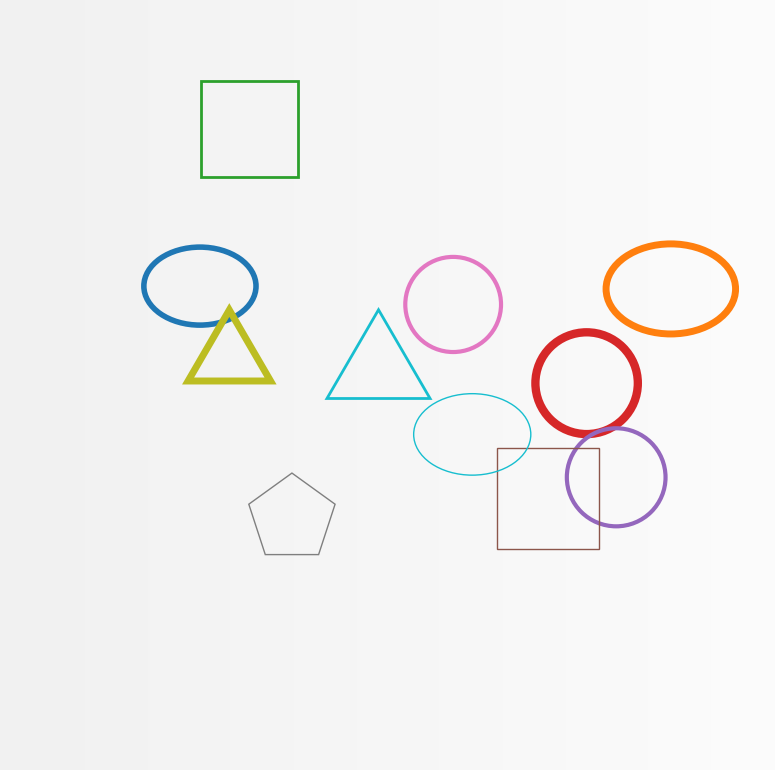[{"shape": "oval", "thickness": 2, "radius": 0.36, "center": [0.258, 0.628]}, {"shape": "oval", "thickness": 2.5, "radius": 0.42, "center": [0.866, 0.625]}, {"shape": "square", "thickness": 1, "radius": 0.31, "center": [0.322, 0.833]}, {"shape": "circle", "thickness": 3, "radius": 0.33, "center": [0.757, 0.502]}, {"shape": "circle", "thickness": 1.5, "radius": 0.32, "center": [0.795, 0.38]}, {"shape": "square", "thickness": 0.5, "radius": 0.33, "center": [0.706, 0.352]}, {"shape": "circle", "thickness": 1.5, "radius": 0.31, "center": [0.585, 0.605]}, {"shape": "pentagon", "thickness": 0.5, "radius": 0.29, "center": [0.377, 0.327]}, {"shape": "triangle", "thickness": 2.5, "radius": 0.31, "center": [0.296, 0.536]}, {"shape": "triangle", "thickness": 1, "radius": 0.38, "center": [0.488, 0.521]}, {"shape": "oval", "thickness": 0.5, "radius": 0.38, "center": [0.609, 0.436]}]